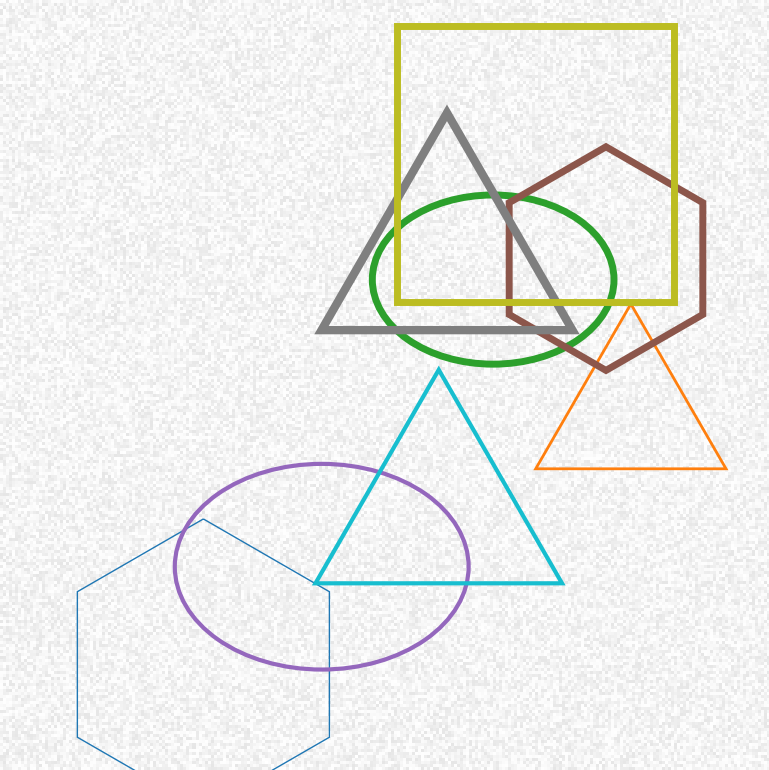[{"shape": "hexagon", "thickness": 0.5, "radius": 0.94, "center": [0.264, 0.137]}, {"shape": "triangle", "thickness": 1, "radius": 0.71, "center": [0.819, 0.463]}, {"shape": "oval", "thickness": 2.5, "radius": 0.78, "center": [0.64, 0.637]}, {"shape": "oval", "thickness": 1.5, "radius": 0.95, "center": [0.418, 0.264]}, {"shape": "hexagon", "thickness": 2.5, "radius": 0.73, "center": [0.787, 0.664]}, {"shape": "triangle", "thickness": 3, "radius": 0.94, "center": [0.58, 0.665]}, {"shape": "square", "thickness": 2.5, "radius": 0.9, "center": [0.696, 0.787]}, {"shape": "triangle", "thickness": 1.5, "radius": 0.92, "center": [0.57, 0.335]}]